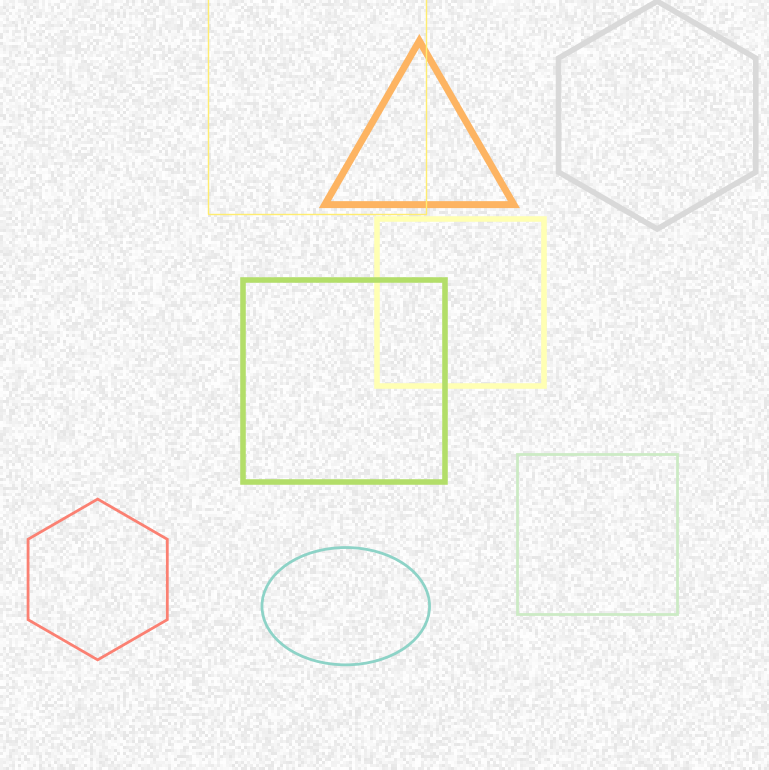[{"shape": "oval", "thickness": 1, "radius": 0.54, "center": [0.449, 0.213]}, {"shape": "square", "thickness": 2, "radius": 0.54, "center": [0.598, 0.607]}, {"shape": "hexagon", "thickness": 1, "radius": 0.52, "center": [0.127, 0.247]}, {"shape": "triangle", "thickness": 2.5, "radius": 0.71, "center": [0.545, 0.805]}, {"shape": "square", "thickness": 2, "radius": 0.65, "center": [0.447, 0.505]}, {"shape": "hexagon", "thickness": 2, "radius": 0.74, "center": [0.853, 0.851]}, {"shape": "square", "thickness": 1, "radius": 0.52, "center": [0.775, 0.307]}, {"shape": "square", "thickness": 0.5, "radius": 0.71, "center": [0.412, 0.863]}]